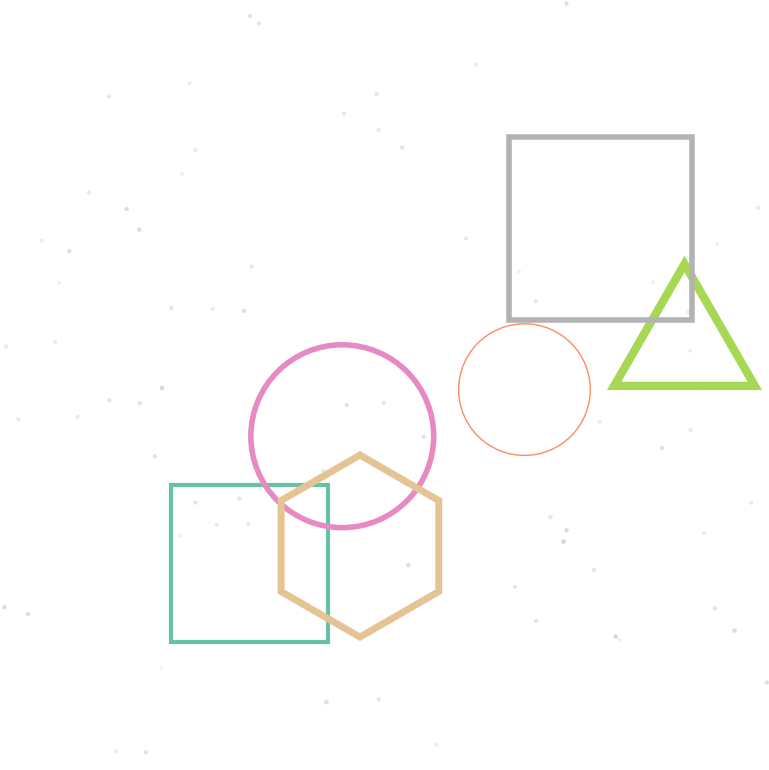[{"shape": "square", "thickness": 1.5, "radius": 0.51, "center": [0.324, 0.268]}, {"shape": "circle", "thickness": 0.5, "radius": 0.43, "center": [0.681, 0.494]}, {"shape": "circle", "thickness": 2, "radius": 0.59, "center": [0.445, 0.433]}, {"shape": "triangle", "thickness": 3, "radius": 0.53, "center": [0.889, 0.552]}, {"shape": "hexagon", "thickness": 2.5, "radius": 0.59, "center": [0.467, 0.291]}, {"shape": "square", "thickness": 2, "radius": 0.59, "center": [0.78, 0.703]}]